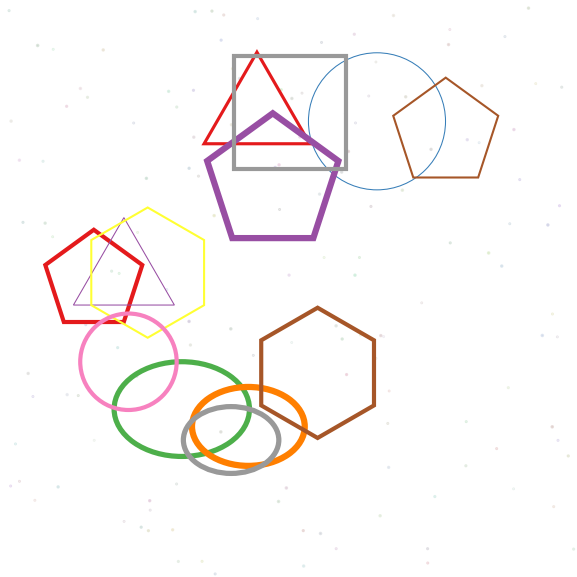[{"shape": "triangle", "thickness": 1.5, "radius": 0.53, "center": [0.445, 0.803]}, {"shape": "pentagon", "thickness": 2, "radius": 0.44, "center": [0.162, 0.513]}, {"shape": "circle", "thickness": 0.5, "radius": 0.59, "center": [0.653, 0.789]}, {"shape": "oval", "thickness": 2.5, "radius": 0.59, "center": [0.315, 0.291]}, {"shape": "triangle", "thickness": 0.5, "radius": 0.5, "center": [0.215, 0.521]}, {"shape": "pentagon", "thickness": 3, "radius": 0.6, "center": [0.472, 0.683]}, {"shape": "oval", "thickness": 3, "radius": 0.49, "center": [0.43, 0.261]}, {"shape": "hexagon", "thickness": 1, "radius": 0.56, "center": [0.256, 0.527]}, {"shape": "hexagon", "thickness": 2, "radius": 0.56, "center": [0.55, 0.354]}, {"shape": "pentagon", "thickness": 1, "radius": 0.48, "center": [0.772, 0.769]}, {"shape": "circle", "thickness": 2, "radius": 0.42, "center": [0.222, 0.373]}, {"shape": "square", "thickness": 2, "radius": 0.49, "center": [0.502, 0.804]}, {"shape": "oval", "thickness": 2.5, "radius": 0.41, "center": [0.4, 0.237]}]